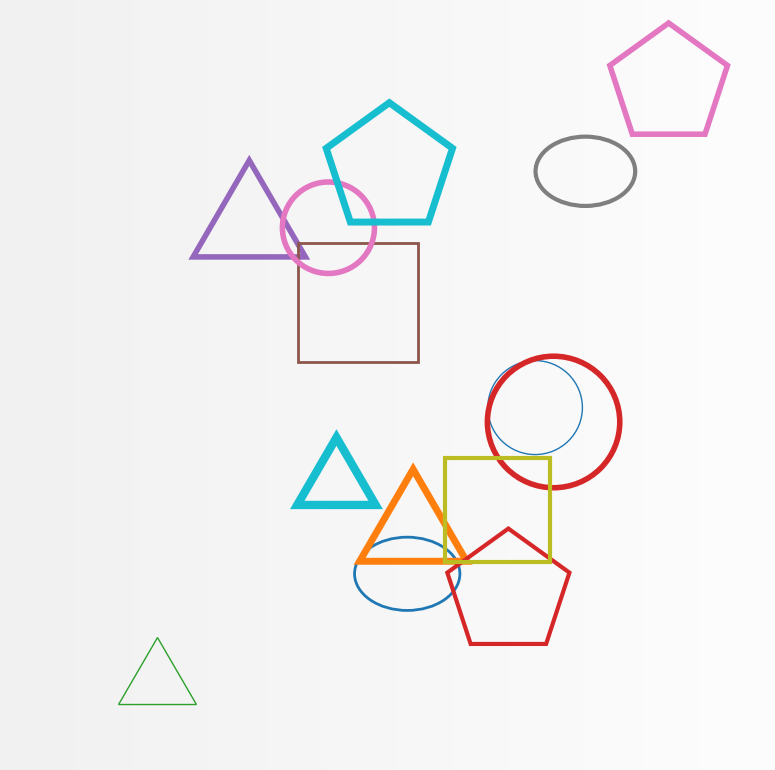[{"shape": "circle", "thickness": 0.5, "radius": 0.31, "center": [0.69, 0.471]}, {"shape": "oval", "thickness": 1, "radius": 0.34, "center": [0.525, 0.255]}, {"shape": "triangle", "thickness": 2.5, "radius": 0.4, "center": [0.533, 0.311]}, {"shape": "triangle", "thickness": 0.5, "radius": 0.29, "center": [0.203, 0.114]}, {"shape": "circle", "thickness": 2, "radius": 0.43, "center": [0.714, 0.452]}, {"shape": "pentagon", "thickness": 1.5, "radius": 0.41, "center": [0.656, 0.231]}, {"shape": "triangle", "thickness": 2, "radius": 0.42, "center": [0.322, 0.708]}, {"shape": "square", "thickness": 1, "radius": 0.39, "center": [0.462, 0.607]}, {"shape": "circle", "thickness": 2, "radius": 0.3, "center": [0.424, 0.704]}, {"shape": "pentagon", "thickness": 2, "radius": 0.4, "center": [0.863, 0.89]}, {"shape": "oval", "thickness": 1.5, "radius": 0.32, "center": [0.755, 0.778]}, {"shape": "square", "thickness": 1.5, "radius": 0.34, "center": [0.642, 0.337]}, {"shape": "pentagon", "thickness": 2.5, "radius": 0.43, "center": [0.502, 0.781]}, {"shape": "triangle", "thickness": 3, "radius": 0.29, "center": [0.434, 0.373]}]